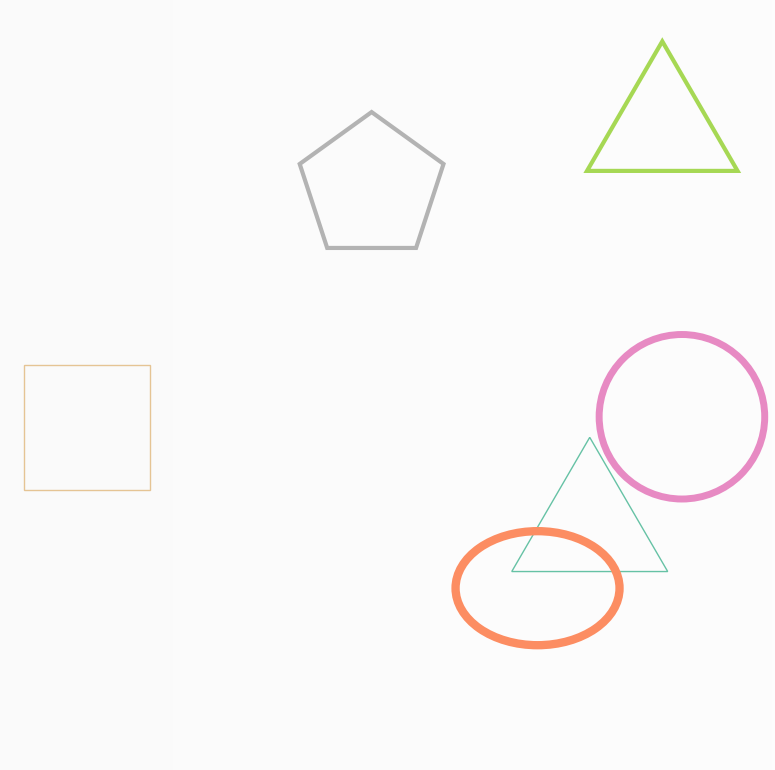[{"shape": "triangle", "thickness": 0.5, "radius": 0.58, "center": [0.761, 0.316]}, {"shape": "oval", "thickness": 3, "radius": 0.53, "center": [0.694, 0.236]}, {"shape": "circle", "thickness": 2.5, "radius": 0.53, "center": [0.88, 0.459]}, {"shape": "triangle", "thickness": 1.5, "radius": 0.56, "center": [0.855, 0.834]}, {"shape": "square", "thickness": 0.5, "radius": 0.41, "center": [0.112, 0.445]}, {"shape": "pentagon", "thickness": 1.5, "radius": 0.49, "center": [0.48, 0.757]}]